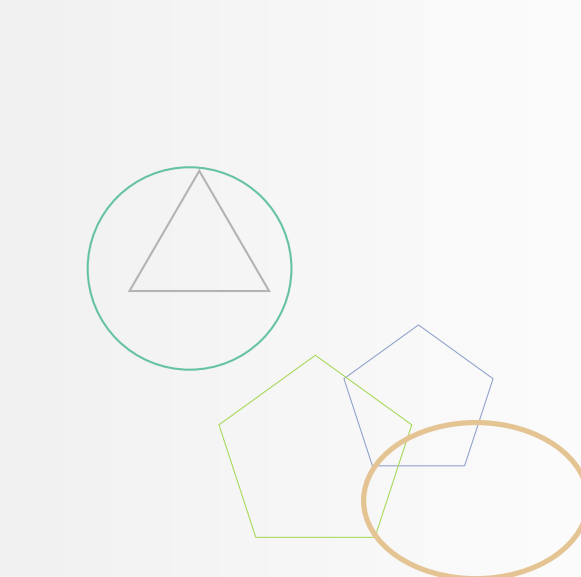[{"shape": "circle", "thickness": 1, "radius": 0.88, "center": [0.326, 0.534]}, {"shape": "pentagon", "thickness": 0.5, "radius": 0.67, "center": [0.72, 0.302]}, {"shape": "pentagon", "thickness": 0.5, "radius": 0.87, "center": [0.543, 0.21]}, {"shape": "oval", "thickness": 2.5, "radius": 0.97, "center": [0.819, 0.132]}, {"shape": "triangle", "thickness": 1, "radius": 0.69, "center": [0.343, 0.565]}]